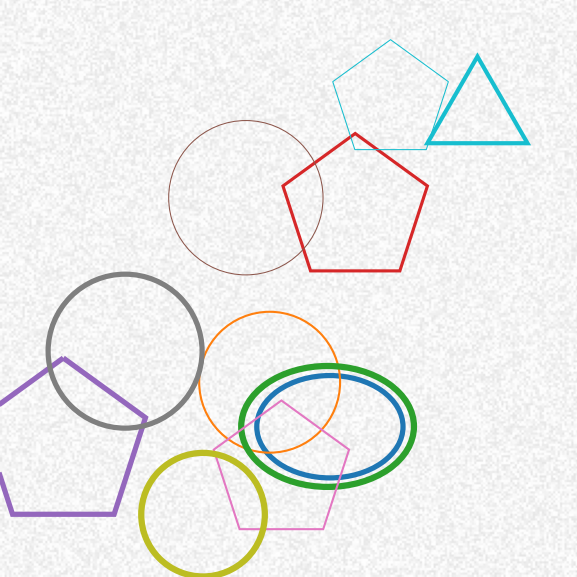[{"shape": "oval", "thickness": 2.5, "radius": 0.63, "center": [0.571, 0.26]}, {"shape": "circle", "thickness": 1, "radius": 0.61, "center": [0.467, 0.337]}, {"shape": "oval", "thickness": 3, "radius": 0.75, "center": [0.567, 0.261]}, {"shape": "pentagon", "thickness": 1.5, "radius": 0.66, "center": [0.615, 0.636]}, {"shape": "pentagon", "thickness": 2.5, "radius": 0.75, "center": [0.11, 0.23]}, {"shape": "circle", "thickness": 0.5, "radius": 0.67, "center": [0.426, 0.657]}, {"shape": "pentagon", "thickness": 1, "radius": 0.62, "center": [0.487, 0.182]}, {"shape": "circle", "thickness": 2.5, "radius": 0.67, "center": [0.217, 0.391]}, {"shape": "circle", "thickness": 3, "radius": 0.54, "center": [0.352, 0.108]}, {"shape": "pentagon", "thickness": 0.5, "radius": 0.53, "center": [0.676, 0.825]}, {"shape": "triangle", "thickness": 2, "radius": 0.5, "center": [0.827, 0.801]}]